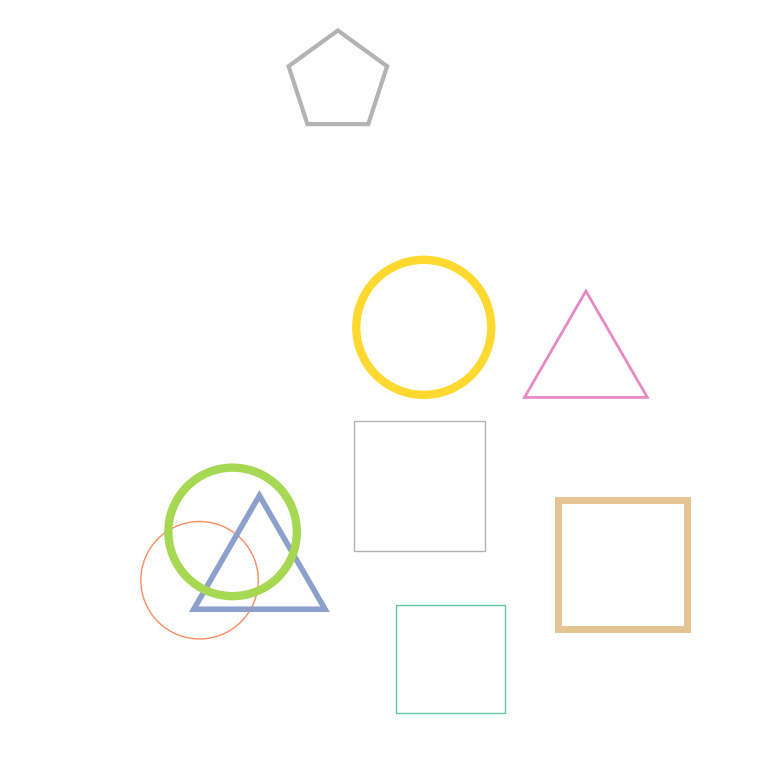[{"shape": "square", "thickness": 0.5, "radius": 0.35, "center": [0.585, 0.144]}, {"shape": "circle", "thickness": 0.5, "radius": 0.38, "center": [0.259, 0.246]}, {"shape": "triangle", "thickness": 2, "radius": 0.49, "center": [0.337, 0.258]}, {"shape": "triangle", "thickness": 1, "radius": 0.46, "center": [0.761, 0.53]}, {"shape": "circle", "thickness": 3, "radius": 0.42, "center": [0.302, 0.309]}, {"shape": "circle", "thickness": 3, "radius": 0.44, "center": [0.55, 0.575]}, {"shape": "square", "thickness": 2.5, "radius": 0.42, "center": [0.808, 0.267]}, {"shape": "pentagon", "thickness": 1.5, "radius": 0.34, "center": [0.439, 0.893]}, {"shape": "square", "thickness": 0.5, "radius": 0.42, "center": [0.544, 0.369]}]